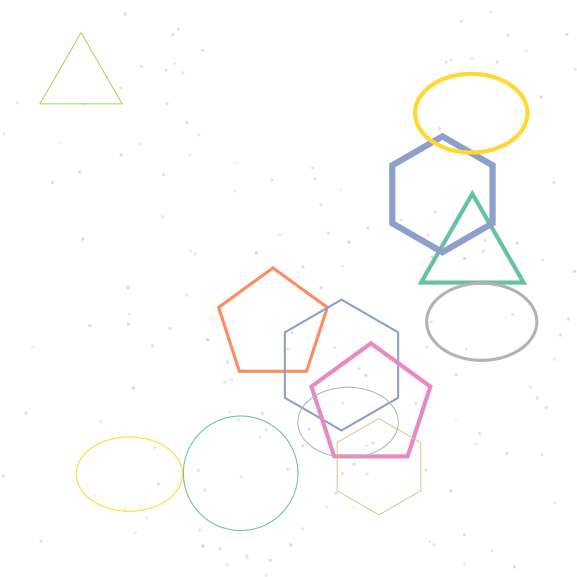[{"shape": "triangle", "thickness": 2, "radius": 0.51, "center": [0.818, 0.561]}, {"shape": "circle", "thickness": 0.5, "radius": 0.5, "center": [0.417, 0.18]}, {"shape": "pentagon", "thickness": 1.5, "radius": 0.49, "center": [0.473, 0.436]}, {"shape": "hexagon", "thickness": 3, "radius": 0.5, "center": [0.766, 0.663]}, {"shape": "hexagon", "thickness": 1, "radius": 0.57, "center": [0.591, 0.367]}, {"shape": "pentagon", "thickness": 2, "radius": 0.54, "center": [0.642, 0.296]}, {"shape": "triangle", "thickness": 0.5, "radius": 0.41, "center": [0.14, 0.86]}, {"shape": "oval", "thickness": 2, "radius": 0.49, "center": [0.816, 0.803]}, {"shape": "oval", "thickness": 0.5, "radius": 0.46, "center": [0.224, 0.178]}, {"shape": "hexagon", "thickness": 0.5, "radius": 0.42, "center": [0.656, 0.191]}, {"shape": "oval", "thickness": 0.5, "radius": 0.43, "center": [0.603, 0.268]}, {"shape": "oval", "thickness": 1.5, "radius": 0.48, "center": [0.834, 0.442]}]